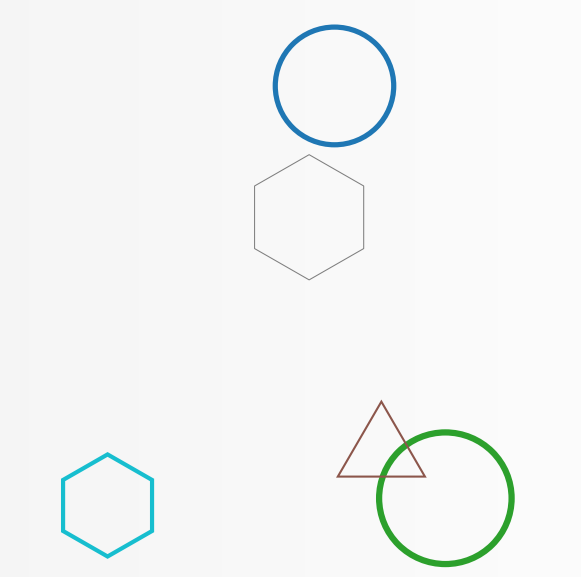[{"shape": "circle", "thickness": 2.5, "radius": 0.51, "center": [0.575, 0.85]}, {"shape": "circle", "thickness": 3, "radius": 0.57, "center": [0.766, 0.136]}, {"shape": "triangle", "thickness": 1, "radius": 0.43, "center": [0.656, 0.217]}, {"shape": "hexagon", "thickness": 0.5, "radius": 0.54, "center": [0.532, 0.623]}, {"shape": "hexagon", "thickness": 2, "radius": 0.44, "center": [0.185, 0.124]}]